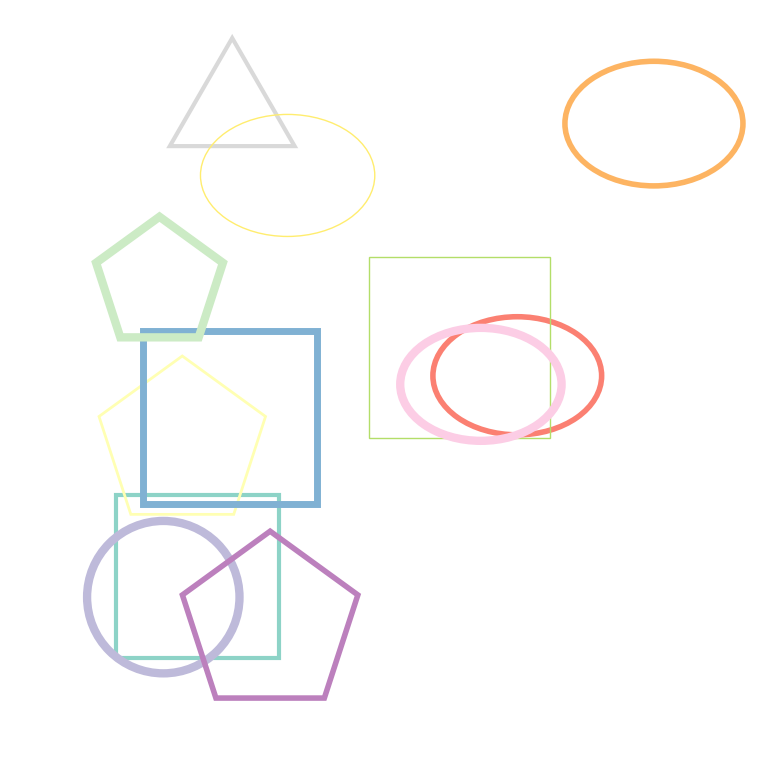[{"shape": "square", "thickness": 1.5, "radius": 0.53, "center": [0.256, 0.251]}, {"shape": "pentagon", "thickness": 1, "radius": 0.57, "center": [0.237, 0.424]}, {"shape": "circle", "thickness": 3, "radius": 0.49, "center": [0.212, 0.224]}, {"shape": "oval", "thickness": 2, "radius": 0.55, "center": [0.672, 0.512]}, {"shape": "square", "thickness": 2.5, "radius": 0.56, "center": [0.299, 0.458]}, {"shape": "oval", "thickness": 2, "radius": 0.58, "center": [0.849, 0.84]}, {"shape": "square", "thickness": 0.5, "radius": 0.59, "center": [0.597, 0.549]}, {"shape": "oval", "thickness": 3, "radius": 0.52, "center": [0.625, 0.501]}, {"shape": "triangle", "thickness": 1.5, "radius": 0.47, "center": [0.302, 0.857]}, {"shape": "pentagon", "thickness": 2, "radius": 0.6, "center": [0.351, 0.19]}, {"shape": "pentagon", "thickness": 3, "radius": 0.43, "center": [0.207, 0.632]}, {"shape": "oval", "thickness": 0.5, "radius": 0.57, "center": [0.374, 0.772]}]